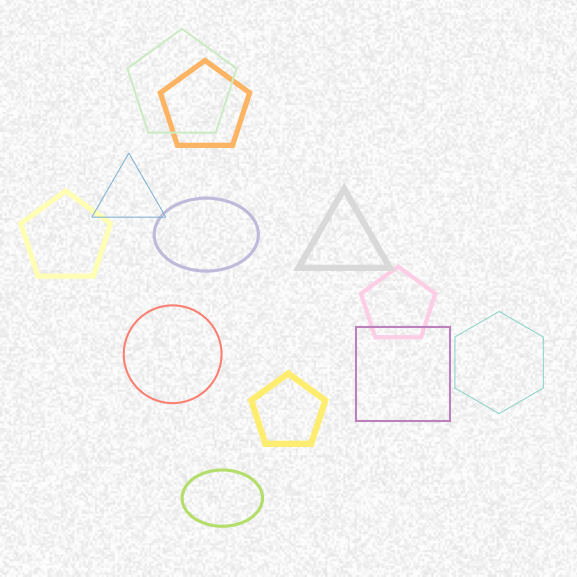[{"shape": "hexagon", "thickness": 0.5, "radius": 0.44, "center": [0.864, 0.371]}, {"shape": "pentagon", "thickness": 2.5, "radius": 0.41, "center": [0.114, 0.587]}, {"shape": "oval", "thickness": 1.5, "radius": 0.45, "center": [0.357, 0.593]}, {"shape": "circle", "thickness": 1, "radius": 0.42, "center": [0.299, 0.386]}, {"shape": "triangle", "thickness": 0.5, "radius": 0.37, "center": [0.223, 0.66]}, {"shape": "pentagon", "thickness": 2.5, "radius": 0.41, "center": [0.355, 0.813]}, {"shape": "oval", "thickness": 1.5, "radius": 0.35, "center": [0.385, 0.137]}, {"shape": "pentagon", "thickness": 2, "radius": 0.34, "center": [0.689, 0.47]}, {"shape": "triangle", "thickness": 3, "radius": 0.46, "center": [0.596, 0.581]}, {"shape": "square", "thickness": 1, "radius": 0.41, "center": [0.697, 0.351]}, {"shape": "pentagon", "thickness": 1, "radius": 0.5, "center": [0.315, 0.85]}, {"shape": "pentagon", "thickness": 3, "radius": 0.34, "center": [0.499, 0.285]}]